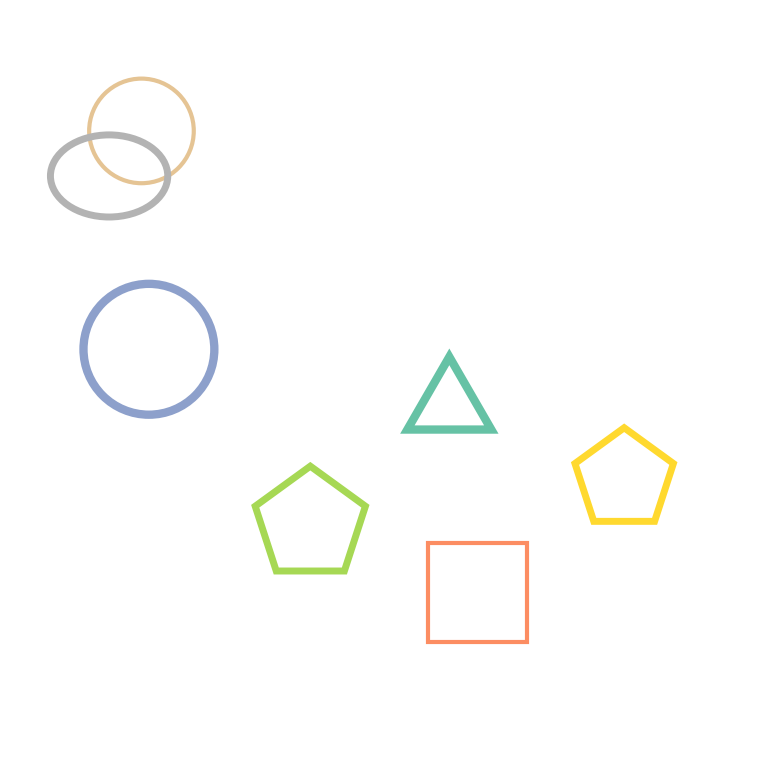[{"shape": "triangle", "thickness": 3, "radius": 0.31, "center": [0.584, 0.474]}, {"shape": "square", "thickness": 1.5, "radius": 0.32, "center": [0.62, 0.231]}, {"shape": "circle", "thickness": 3, "radius": 0.42, "center": [0.193, 0.546]}, {"shape": "pentagon", "thickness": 2.5, "radius": 0.38, "center": [0.403, 0.319]}, {"shape": "pentagon", "thickness": 2.5, "radius": 0.34, "center": [0.811, 0.377]}, {"shape": "circle", "thickness": 1.5, "radius": 0.34, "center": [0.184, 0.83]}, {"shape": "oval", "thickness": 2.5, "radius": 0.38, "center": [0.142, 0.771]}]